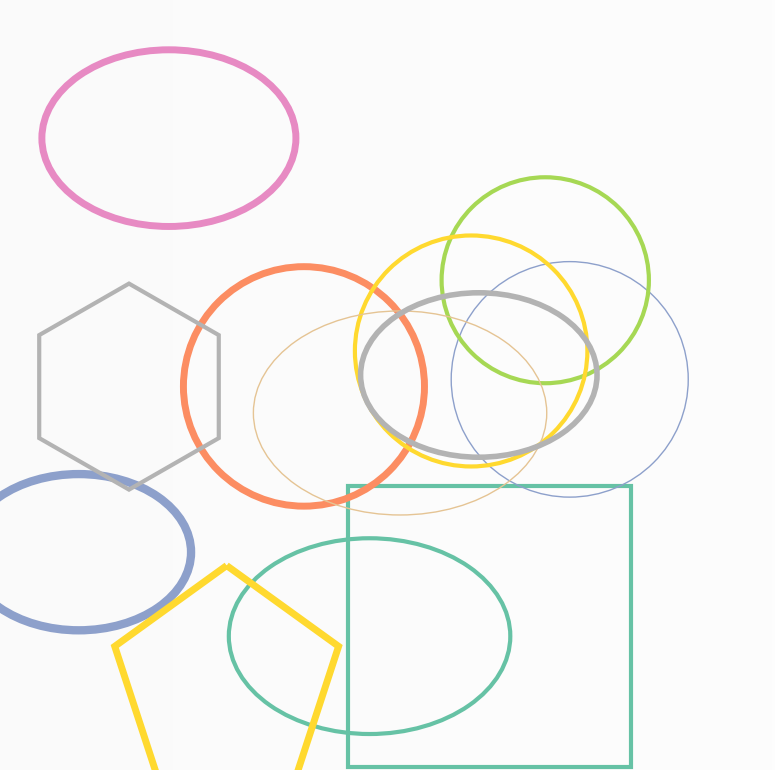[{"shape": "square", "thickness": 1.5, "radius": 0.91, "center": [0.631, 0.187]}, {"shape": "oval", "thickness": 1.5, "radius": 0.91, "center": [0.477, 0.174]}, {"shape": "circle", "thickness": 2.5, "radius": 0.78, "center": [0.392, 0.498]}, {"shape": "circle", "thickness": 0.5, "radius": 0.76, "center": [0.735, 0.507]}, {"shape": "oval", "thickness": 3, "radius": 0.72, "center": [0.102, 0.283]}, {"shape": "oval", "thickness": 2.5, "radius": 0.82, "center": [0.218, 0.821]}, {"shape": "circle", "thickness": 1.5, "radius": 0.67, "center": [0.704, 0.636]}, {"shape": "pentagon", "thickness": 2.5, "radius": 0.76, "center": [0.292, 0.114]}, {"shape": "circle", "thickness": 1.5, "radius": 0.75, "center": [0.608, 0.544]}, {"shape": "oval", "thickness": 0.5, "radius": 0.95, "center": [0.516, 0.464]}, {"shape": "hexagon", "thickness": 1.5, "radius": 0.67, "center": [0.166, 0.498]}, {"shape": "oval", "thickness": 2, "radius": 0.76, "center": [0.618, 0.513]}]